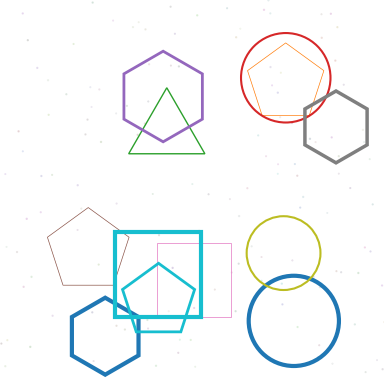[{"shape": "circle", "thickness": 3, "radius": 0.59, "center": [0.763, 0.167]}, {"shape": "hexagon", "thickness": 3, "radius": 0.5, "center": [0.273, 0.127]}, {"shape": "pentagon", "thickness": 0.5, "radius": 0.52, "center": [0.742, 0.784]}, {"shape": "triangle", "thickness": 1, "radius": 0.57, "center": [0.433, 0.658]}, {"shape": "circle", "thickness": 1.5, "radius": 0.58, "center": [0.742, 0.798]}, {"shape": "hexagon", "thickness": 2, "radius": 0.59, "center": [0.424, 0.749]}, {"shape": "pentagon", "thickness": 0.5, "radius": 0.56, "center": [0.229, 0.349]}, {"shape": "square", "thickness": 0.5, "radius": 0.48, "center": [0.505, 0.273]}, {"shape": "hexagon", "thickness": 2.5, "radius": 0.47, "center": [0.873, 0.67]}, {"shape": "circle", "thickness": 1.5, "radius": 0.48, "center": [0.737, 0.343]}, {"shape": "pentagon", "thickness": 2, "radius": 0.49, "center": [0.412, 0.218]}, {"shape": "square", "thickness": 3, "radius": 0.56, "center": [0.41, 0.287]}]